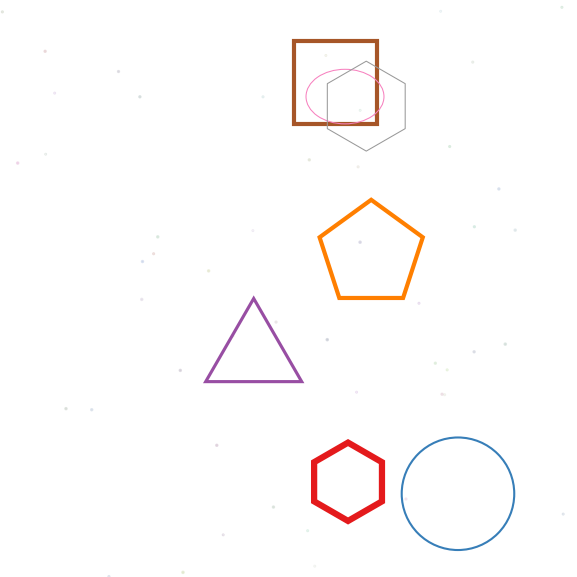[{"shape": "hexagon", "thickness": 3, "radius": 0.34, "center": [0.603, 0.165]}, {"shape": "circle", "thickness": 1, "radius": 0.49, "center": [0.793, 0.144]}, {"shape": "triangle", "thickness": 1.5, "radius": 0.48, "center": [0.439, 0.386]}, {"shape": "pentagon", "thickness": 2, "radius": 0.47, "center": [0.643, 0.559]}, {"shape": "square", "thickness": 2, "radius": 0.36, "center": [0.581, 0.856]}, {"shape": "oval", "thickness": 0.5, "radius": 0.34, "center": [0.597, 0.832]}, {"shape": "hexagon", "thickness": 0.5, "radius": 0.39, "center": [0.634, 0.815]}]